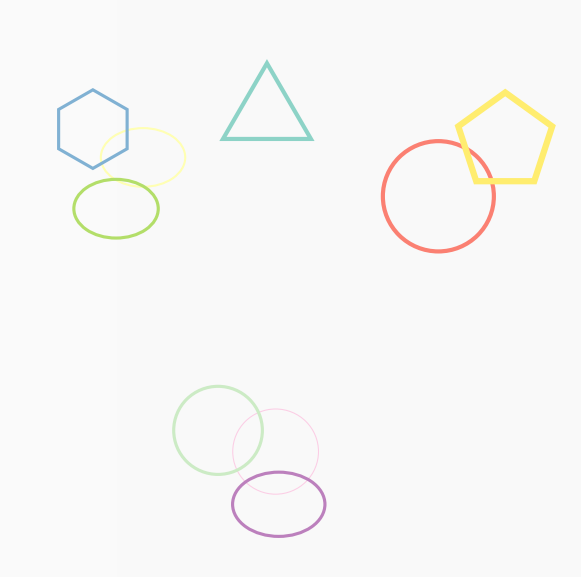[{"shape": "triangle", "thickness": 2, "radius": 0.44, "center": [0.459, 0.802]}, {"shape": "oval", "thickness": 1, "radius": 0.36, "center": [0.246, 0.726]}, {"shape": "circle", "thickness": 2, "radius": 0.48, "center": [0.754, 0.659]}, {"shape": "hexagon", "thickness": 1.5, "radius": 0.34, "center": [0.16, 0.776]}, {"shape": "oval", "thickness": 1.5, "radius": 0.36, "center": [0.2, 0.638]}, {"shape": "circle", "thickness": 0.5, "radius": 0.37, "center": [0.474, 0.217]}, {"shape": "oval", "thickness": 1.5, "radius": 0.4, "center": [0.48, 0.126]}, {"shape": "circle", "thickness": 1.5, "radius": 0.38, "center": [0.375, 0.254]}, {"shape": "pentagon", "thickness": 3, "radius": 0.42, "center": [0.869, 0.754]}]